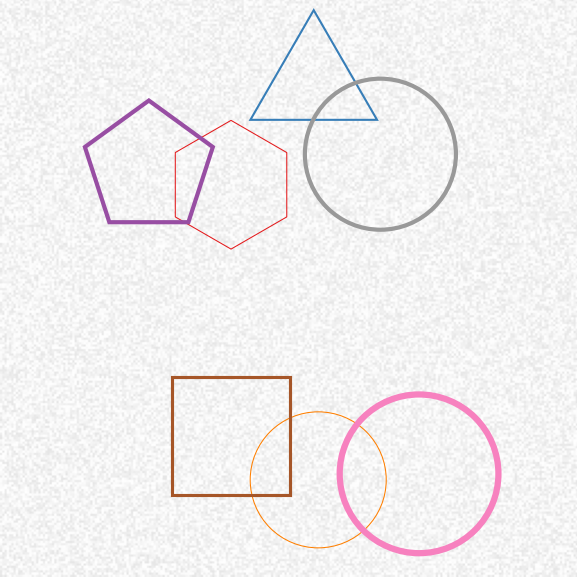[{"shape": "hexagon", "thickness": 0.5, "radius": 0.56, "center": [0.4, 0.679]}, {"shape": "triangle", "thickness": 1, "radius": 0.63, "center": [0.543, 0.855]}, {"shape": "pentagon", "thickness": 2, "radius": 0.58, "center": [0.258, 0.709]}, {"shape": "circle", "thickness": 0.5, "radius": 0.59, "center": [0.551, 0.168]}, {"shape": "square", "thickness": 1.5, "radius": 0.51, "center": [0.4, 0.244]}, {"shape": "circle", "thickness": 3, "radius": 0.69, "center": [0.726, 0.179]}, {"shape": "circle", "thickness": 2, "radius": 0.65, "center": [0.659, 0.732]}]